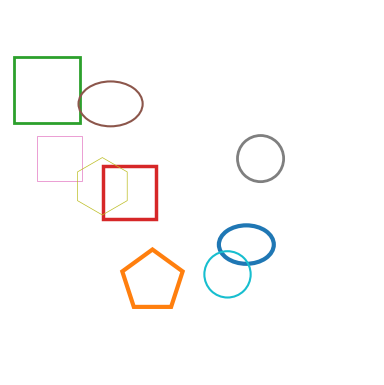[{"shape": "oval", "thickness": 3, "radius": 0.36, "center": [0.64, 0.365]}, {"shape": "pentagon", "thickness": 3, "radius": 0.41, "center": [0.396, 0.27]}, {"shape": "square", "thickness": 2, "radius": 0.43, "center": [0.122, 0.765]}, {"shape": "square", "thickness": 2.5, "radius": 0.34, "center": [0.336, 0.5]}, {"shape": "oval", "thickness": 1.5, "radius": 0.42, "center": [0.287, 0.73]}, {"shape": "square", "thickness": 0.5, "radius": 0.3, "center": [0.155, 0.588]}, {"shape": "circle", "thickness": 2, "radius": 0.3, "center": [0.677, 0.588]}, {"shape": "hexagon", "thickness": 0.5, "radius": 0.37, "center": [0.266, 0.516]}, {"shape": "circle", "thickness": 1.5, "radius": 0.3, "center": [0.591, 0.287]}]